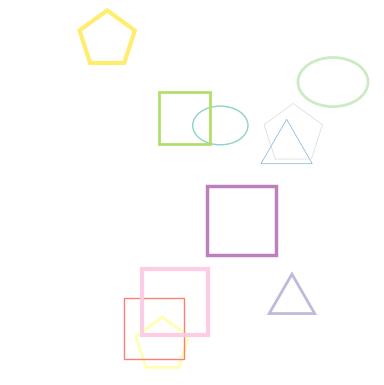[{"shape": "oval", "thickness": 1, "radius": 0.36, "center": [0.572, 0.674]}, {"shape": "pentagon", "thickness": 2, "radius": 0.36, "center": [0.422, 0.104]}, {"shape": "triangle", "thickness": 2, "radius": 0.34, "center": [0.758, 0.22]}, {"shape": "square", "thickness": 1, "radius": 0.4, "center": [0.4, 0.146]}, {"shape": "triangle", "thickness": 0.5, "radius": 0.38, "center": [0.744, 0.613]}, {"shape": "square", "thickness": 2, "radius": 0.33, "center": [0.479, 0.693]}, {"shape": "square", "thickness": 3, "radius": 0.43, "center": [0.455, 0.216]}, {"shape": "pentagon", "thickness": 0.5, "radius": 0.4, "center": [0.762, 0.651]}, {"shape": "square", "thickness": 2.5, "radius": 0.45, "center": [0.628, 0.427]}, {"shape": "oval", "thickness": 2, "radius": 0.46, "center": [0.865, 0.787]}, {"shape": "pentagon", "thickness": 3, "radius": 0.38, "center": [0.278, 0.898]}]